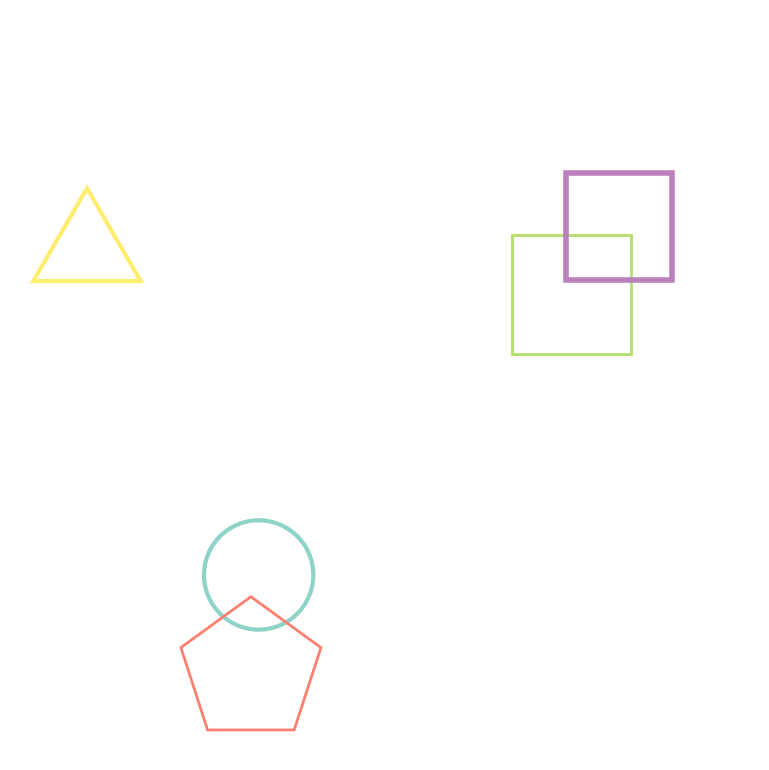[{"shape": "circle", "thickness": 1.5, "radius": 0.35, "center": [0.336, 0.253]}, {"shape": "pentagon", "thickness": 1, "radius": 0.48, "center": [0.326, 0.129]}, {"shape": "square", "thickness": 1, "radius": 0.39, "center": [0.742, 0.617]}, {"shape": "square", "thickness": 2, "radius": 0.35, "center": [0.804, 0.706]}, {"shape": "triangle", "thickness": 1.5, "radius": 0.4, "center": [0.113, 0.675]}]